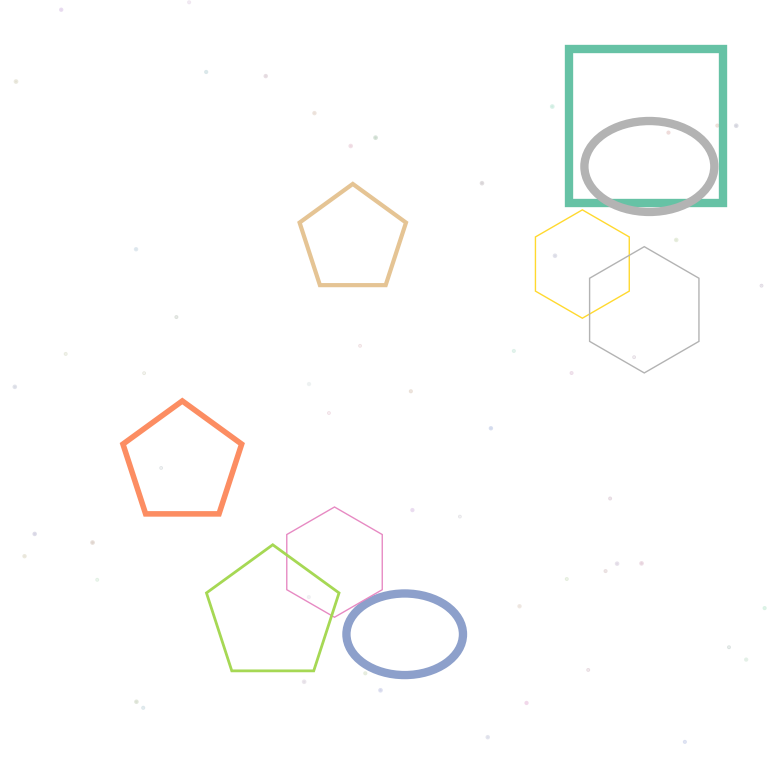[{"shape": "square", "thickness": 3, "radius": 0.5, "center": [0.839, 0.836]}, {"shape": "pentagon", "thickness": 2, "radius": 0.41, "center": [0.237, 0.398]}, {"shape": "oval", "thickness": 3, "radius": 0.38, "center": [0.526, 0.176]}, {"shape": "hexagon", "thickness": 0.5, "radius": 0.36, "center": [0.434, 0.27]}, {"shape": "pentagon", "thickness": 1, "radius": 0.45, "center": [0.354, 0.202]}, {"shape": "hexagon", "thickness": 0.5, "radius": 0.35, "center": [0.756, 0.657]}, {"shape": "pentagon", "thickness": 1.5, "radius": 0.36, "center": [0.458, 0.688]}, {"shape": "oval", "thickness": 3, "radius": 0.42, "center": [0.843, 0.784]}, {"shape": "hexagon", "thickness": 0.5, "radius": 0.41, "center": [0.837, 0.598]}]